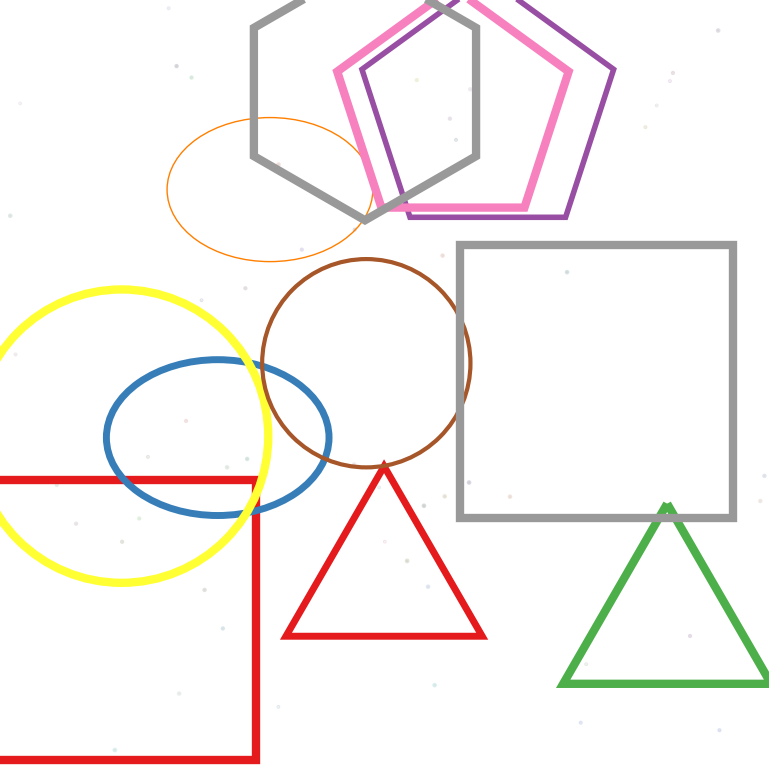[{"shape": "square", "thickness": 3, "radius": 0.91, "center": [0.15, 0.195]}, {"shape": "triangle", "thickness": 2.5, "radius": 0.74, "center": [0.499, 0.247]}, {"shape": "oval", "thickness": 2.5, "radius": 0.72, "center": [0.283, 0.432]}, {"shape": "triangle", "thickness": 3, "radius": 0.78, "center": [0.866, 0.19]}, {"shape": "pentagon", "thickness": 2, "radius": 0.86, "center": [0.633, 0.857]}, {"shape": "oval", "thickness": 0.5, "radius": 0.67, "center": [0.351, 0.754]}, {"shape": "circle", "thickness": 3, "radius": 0.95, "center": [0.158, 0.434]}, {"shape": "circle", "thickness": 1.5, "radius": 0.68, "center": [0.476, 0.528]}, {"shape": "pentagon", "thickness": 3, "radius": 0.79, "center": [0.588, 0.858]}, {"shape": "square", "thickness": 3, "radius": 0.89, "center": [0.774, 0.505]}, {"shape": "hexagon", "thickness": 3, "radius": 0.83, "center": [0.474, 0.881]}]